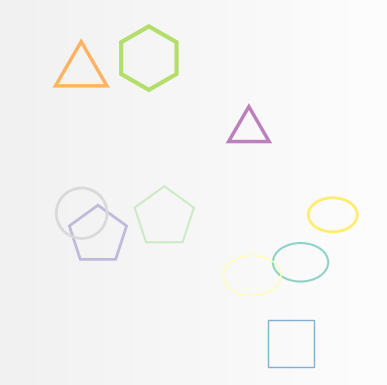[{"shape": "oval", "thickness": 1.5, "radius": 0.36, "center": [0.776, 0.319]}, {"shape": "oval", "thickness": 1, "radius": 0.37, "center": [0.651, 0.284]}, {"shape": "pentagon", "thickness": 2, "radius": 0.39, "center": [0.253, 0.389]}, {"shape": "square", "thickness": 1, "radius": 0.3, "center": [0.751, 0.107]}, {"shape": "triangle", "thickness": 2.5, "radius": 0.38, "center": [0.21, 0.815]}, {"shape": "hexagon", "thickness": 3, "radius": 0.41, "center": [0.384, 0.849]}, {"shape": "circle", "thickness": 2, "radius": 0.33, "center": [0.211, 0.446]}, {"shape": "triangle", "thickness": 2.5, "radius": 0.3, "center": [0.642, 0.663]}, {"shape": "pentagon", "thickness": 1.5, "radius": 0.4, "center": [0.424, 0.436]}, {"shape": "oval", "thickness": 2, "radius": 0.32, "center": [0.859, 0.442]}]